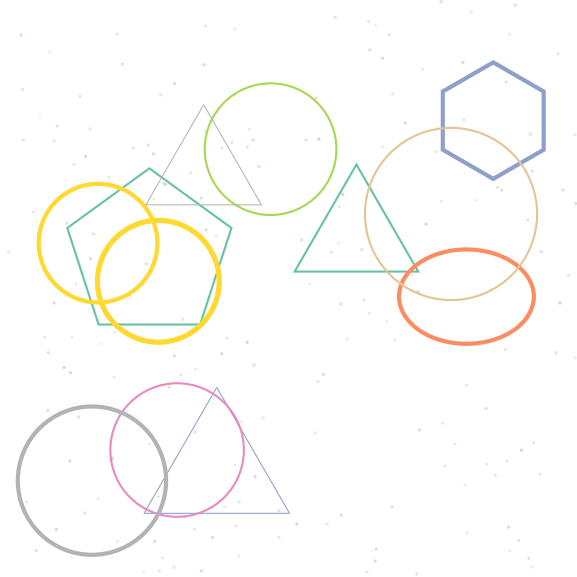[{"shape": "pentagon", "thickness": 1, "radius": 0.75, "center": [0.259, 0.558]}, {"shape": "triangle", "thickness": 1, "radius": 0.62, "center": [0.617, 0.591]}, {"shape": "oval", "thickness": 2, "radius": 0.58, "center": [0.808, 0.486]}, {"shape": "triangle", "thickness": 0.5, "radius": 0.73, "center": [0.375, 0.183]}, {"shape": "hexagon", "thickness": 2, "radius": 0.5, "center": [0.854, 0.79]}, {"shape": "circle", "thickness": 1, "radius": 0.58, "center": [0.307, 0.22]}, {"shape": "circle", "thickness": 1, "radius": 0.57, "center": [0.469, 0.741]}, {"shape": "circle", "thickness": 2.5, "radius": 0.53, "center": [0.274, 0.512]}, {"shape": "circle", "thickness": 2, "radius": 0.51, "center": [0.17, 0.578]}, {"shape": "circle", "thickness": 1, "radius": 0.75, "center": [0.781, 0.629]}, {"shape": "circle", "thickness": 2, "radius": 0.64, "center": [0.159, 0.167]}, {"shape": "triangle", "thickness": 0.5, "radius": 0.58, "center": [0.353, 0.702]}]